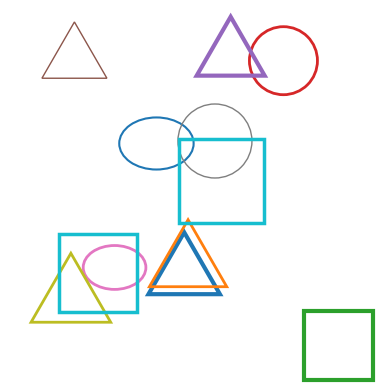[{"shape": "oval", "thickness": 1.5, "radius": 0.48, "center": [0.406, 0.627]}, {"shape": "triangle", "thickness": 3, "radius": 0.54, "center": [0.478, 0.289]}, {"shape": "triangle", "thickness": 2, "radius": 0.58, "center": [0.488, 0.313]}, {"shape": "square", "thickness": 3, "radius": 0.45, "center": [0.88, 0.102]}, {"shape": "circle", "thickness": 2, "radius": 0.44, "center": [0.736, 0.842]}, {"shape": "triangle", "thickness": 3, "radius": 0.51, "center": [0.599, 0.854]}, {"shape": "triangle", "thickness": 1, "radius": 0.49, "center": [0.193, 0.845]}, {"shape": "oval", "thickness": 2, "radius": 0.41, "center": [0.298, 0.305]}, {"shape": "circle", "thickness": 1, "radius": 0.48, "center": [0.558, 0.634]}, {"shape": "triangle", "thickness": 2, "radius": 0.6, "center": [0.184, 0.223]}, {"shape": "square", "thickness": 2.5, "radius": 0.51, "center": [0.255, 0.291]}, {"shape": "square", "thickness": 2.5, "radius": 0.55, "center": [0.575, 0.529]}]